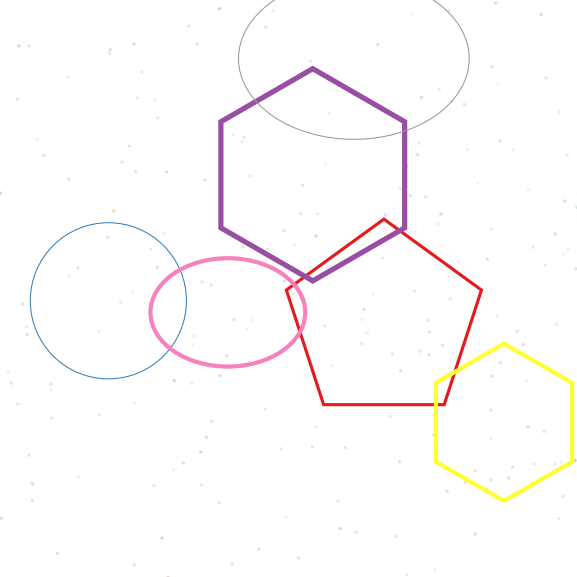[{"shape": "pentagon", "thickness": 1.5, "radius": 0.89, "center": [0.665, 0.442]}, {"shape": "circle", "thickness": 0.5, "radius": 0.68, "center": [0.188, 0.478]}, {"shape": "hexagon", "thickness": 2.5, "radius": 0.92, "center": [0.542, 0.696]}, {"shape": "hexagon", "thickness": 2, "radius": 0.68, "center": [0.873, 0.268]}, {"shape": "oval", "thickness": 2, "radius": 0.67, "center": [0.395, 0.458]}, {"shape": "oval", "thickness": 0.5, "radius": 1.0, "center": [0.613, 0.898]}]